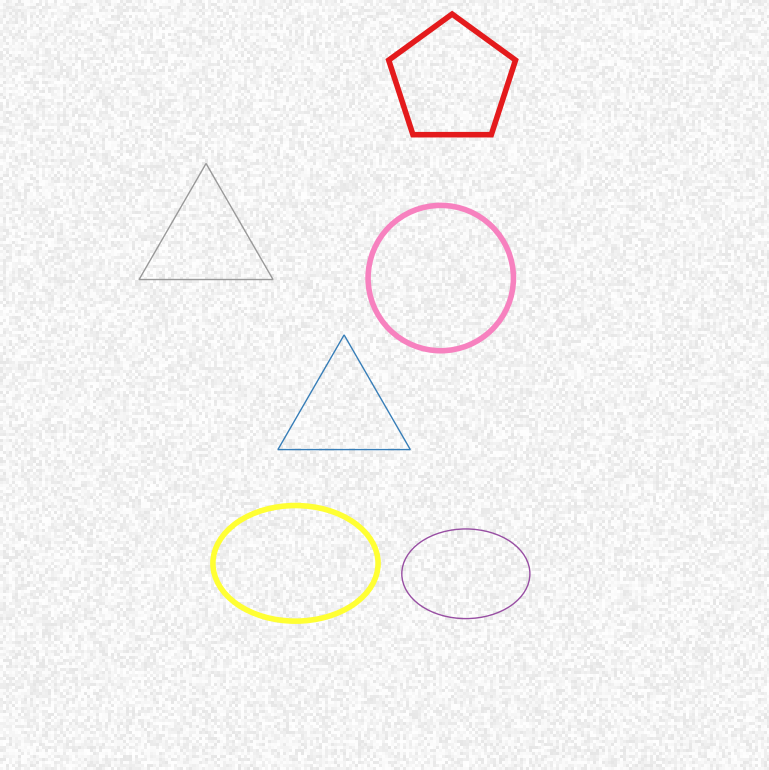[{"shape": "pentagon", "thickness": 2, "radius": 0.43, "center": [0.587, 0.895]}, {"shape": "triangle", "thickness": 0.5, "radius": 0.5, "center": [0.447, 0.466]}, {"shape": "oval", "thickness": 0.5, "radius": 0.42, "center": [0.605, 0.255]}, {"shape": "oval", "thickness": 2, "radius": 0.54, "center": [0.384, 0.268]}, {"shape": "circle", "thickness": 2, "radius": 0.47, "center": [0.572, 0.639]}, {"shape": "triangle", "thickness": 0.5, "radius": 0.5, "center": [0.268, 0.687]}]